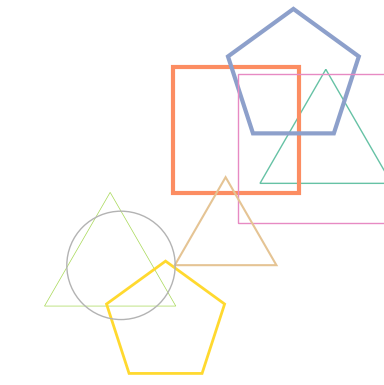[{"shape": "triangle", "thickness": 1, "radius": 0.99, "center": [0.846, 0.622]}, {"shape": "square", "thickness": 3, "radius": 0.82, "center": [0.613, 0.662]}, {"shape": "pentagon", "thickness": 3, "radius": 0.89, "center": [0.762, 0.798]}, {"shape": "square", "thickness": 1, "radius": 0.96, "center": [0.811, 0.614]}, {"shape": "triangle", "thickness": 0.5, "radius": 0.98, "center": [0.286, 0.303]}, {"shape": "pentagon", "thickness": 2, "radius": 0.81, "center": [0.43, 0.161]}, {"shape": "triangle", "thickness": 1.5, "radius": 0.76, "center": [0.586, 0.387]}, {"shape": "circle", "thickness": 1, "radius": 0.7, "center": [0.314, 0.311]}]